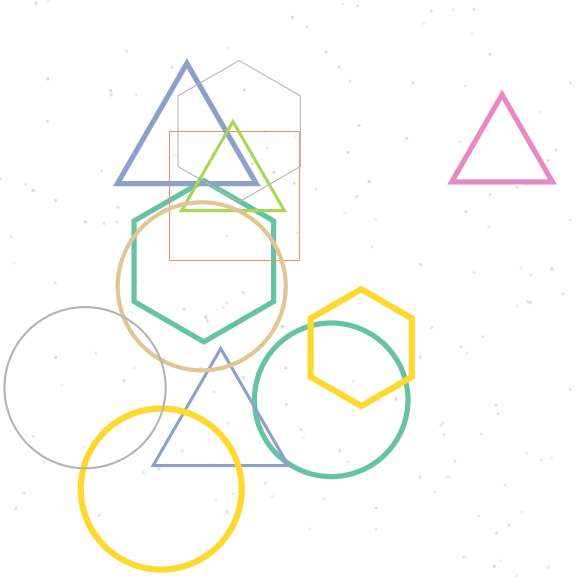[{"shape": "circle", "thickness": 2.5, "radius": 0.66, "center": [0.574, 0.307]}, {"shape": "hexagon", "thickness": 2.5, "radius": 0.7, "center": [0.353, 0.547]}, {"shape": "square", "thickness": 0.5, "radius": 0.56, "center": [0.405, 0.661]}, {"shape": "triangle", "thickness": 1.5, "radius": 0.68, "center": [0.382, 0.261]}, {"shape": "triangle", "thickness": 2.5, "radius": 0.69, "center": [0.324, 0.751]}, {"shape": "triangle", "thickness": 2.5, "radius": 0.5, "center": [0.869, 0.735]}, {"shape": "triangle", "thickness": 1.5, "radius": 0.51, "center": [0.403, 0.686]}, {"shape": "hexagon", "thickness": 3, "radius": 0.51, "center": [0.625, 0.397]}, {"shape": "circle", "thickness": 3, "radius": 0.7, "center": [0.279, 0.152]}, {"shape": "circle", "thickness": 2, "radius": 0.73, "center": [0.349, 0.503]}, {"shape": "hexagon", "thickness": 0.5, "radius": 0.61, "center": [0.414, 0.772]}, {"shape": "circle", "thickness": 1, "radius": 0.7, "center": [0.147, 0.328]}]